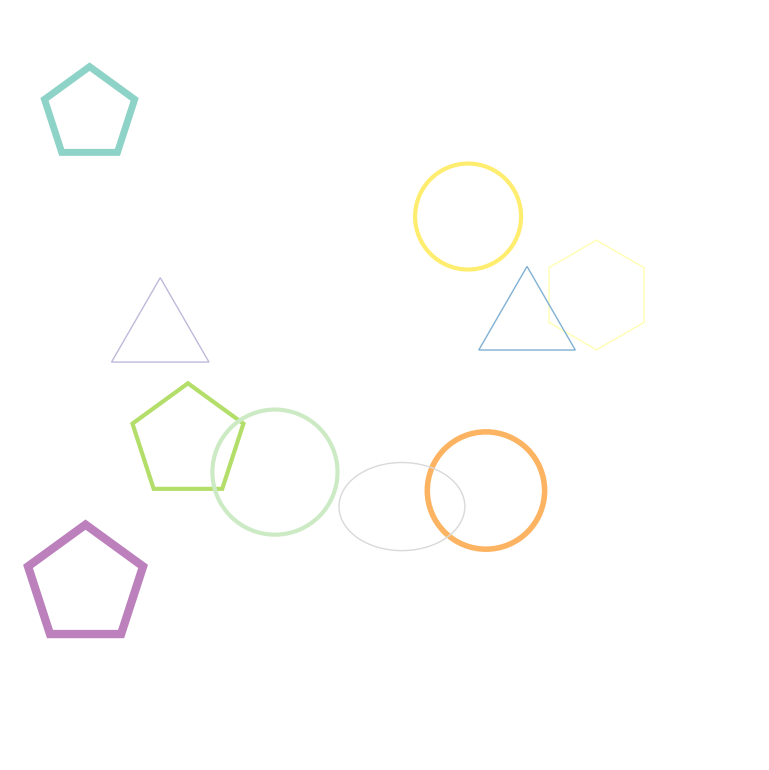[{"shape": "pentagon", "thickness": 2.5, "radius": 0.31, "center": [0.116, 0.852]}, {"shape": "hexagon", "thickness": 0.5, "radius": 0.36, "center": [0.775, 0.617]}, {"shape": "triangle", "thickness": 0.5, "radius": 0.37, "center": [0.208, 0.566]}, {"shape": "triangle", "thickness": 0.5, "radius": 0.36, "center": [0.684, 0.582]}, {"shape": "circle", "thickness": 2, "radius": 0.38, "center": [0.631, 0.363]}, {"shape": "pentagon", "thickness": 1.5, "radius": 0.38, "center": [0.244, 0.426]}, {"shape": "oval", "thickness": 0.5, "radius": 0.41, "center": [0.522, 0.342]}, {"shape": "pentagon", "thickness": 3, "radius": 0.39, "center": [0.111, 0.24]}, {"shape": "circle", "thickness": 1.5, "radius": 0.41, "center": [0.357, 0.387]}, {"shape": "circle", "thickness": 1.5, "radius": 0.34, "center": [0.608, 0.719]}]